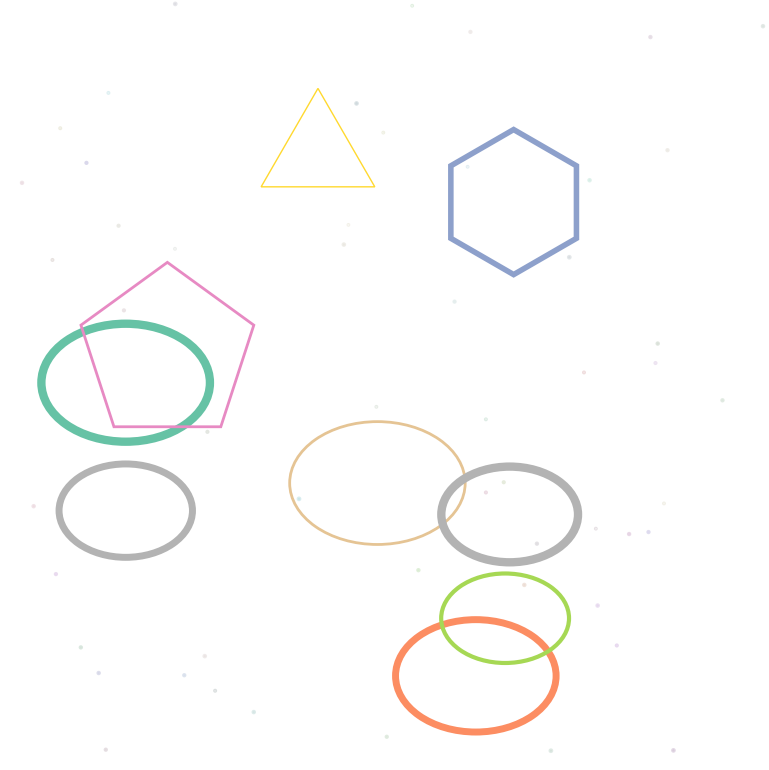[{"shape": "oval", "thickness": 3, "radius": 0.55, "center": [0.163, 0.503]}, {"shape": "oval", "thickness": 2.5, "radius": 0.52, "center": [0.618, 0.122]}, {"shape": "hexagon", "thickness": 2, "radius": 0.47, "center": [0.667, 0.738]}, {"shape": "pentagon", "thickness": 1, "radius": 0.59, "center": [0.217, 0.541]}, {"shape": "oval", "thickness": 1.5, "radius": 0.42, "center": [0.656, 0.197]}, {"shape": "triangle", "thickness": 0.5, "radius": 0.43, "center": [0.413, 0.8]}, {"shape": "oval", "thickness": 1, "radius": 0.57, "center": [0.49, 0.373]}, {"shape": "oval", "thickness": 3, "radius": 0.44, "center": [0.662, 0.332]}, {"shape": "oval", "thickness": 2.5, "radius": 0.43, "center": [0.163, 0.337]}]